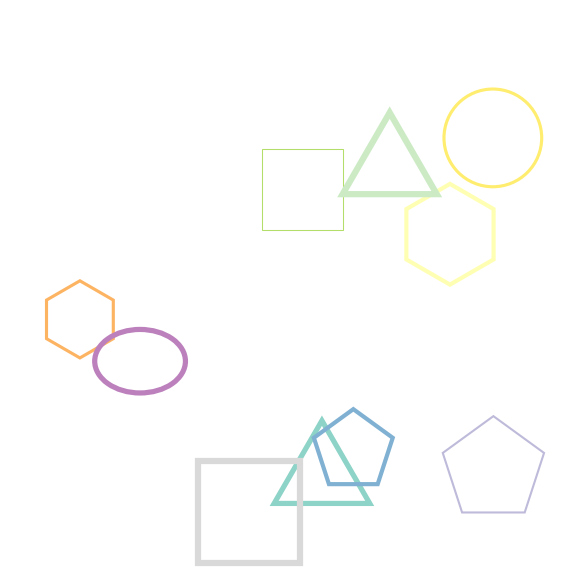[{"shape": "triangle", "thickness": 2.5, "radius": 0.48, "center": [0.557, 0.175]}, {"shape": "hexagon", "thickness": 2, "radius": 0.44, "center": [0.779, 0.593]}, {"shape": "pentagon", "thickness": 1, "radius": 0.46, "center": [0.854, 0.186]}, {"shape": "pentagon", "thickness": 2, "radius": 0.36, "center": [0.612, 0.219]}, {"shape": "hexagon", "thickness": 1.5, "radius": 0.33, "center": [0.138, 0.446]}, {"shape": "square", "thickness": 0.5, "radius": 0.35, "center": [0.524, 0.671]}, {"shape": "square", "thickness": 3, "radius": 0.44, "center": [0.43, 0.112]}, {"shape": "oval", "thickness": 2.5, "radius": 0.39, "center": [0.243, 0.374]}, {"shape": "triangle", "thickness": 3, "radius": 0.47, "center": [0.675, 0.71]}, {"shape": "circle", "thickness": 1.5, "radius": 0.42, "center": [0.853, 0.76]}]